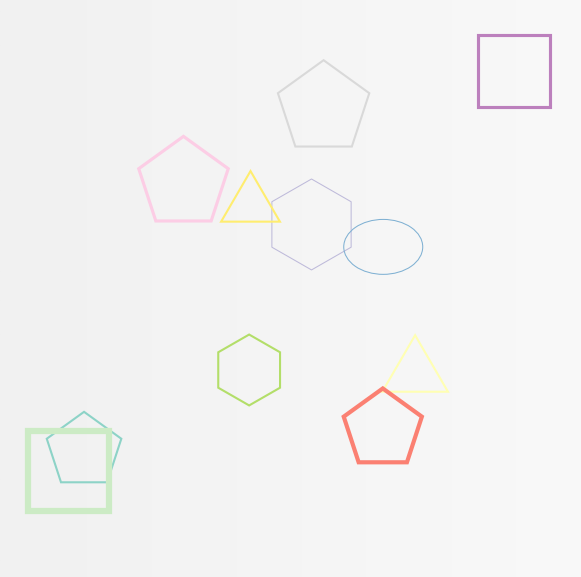[{"shape": "pentagon", "thickness": 1, "radius": 0.34, "center": [0.145, 0.219]}, {"shape": "triangle", "thickness": 1, "radius": 0.33, "center": [0.714, 0.353]}, {"shape": "hexagon", "thickness": 0.5, "radius": 0.39, "center": [0.536, 0.61]}, {"shape": "pentagon", "thickness": 2, "radius": 0.35, "center": [0.659, 0.256]}, {"shape": "oval", "thickness": 0.5, "radius": 0.34, "center": [0.659, 0.572]}, {"shape": "hexagon", "thickness": 1, "radius": 0.31, "center": [0.429, 0.358]}, {"shape": "pentagon", "thickness": 1.5, "radius": 0.4, "center": [0.316, 0.682]}, {"shape": "pentagon", "thickness": 1, "radius": 0.41, "center": [0.557, 0.812]}, {"shape": "square", "thickness": 1.5, "radius": 0.31, "center": [0.884, 0.876]}, {"shape": "square", "thickness": 3, "radius": 0.35, "center": [0.118, 0.184]}, {"shape": "triangle", "thickness": 1, "radius": 0.29, "center": [0.431, 0.645]}]